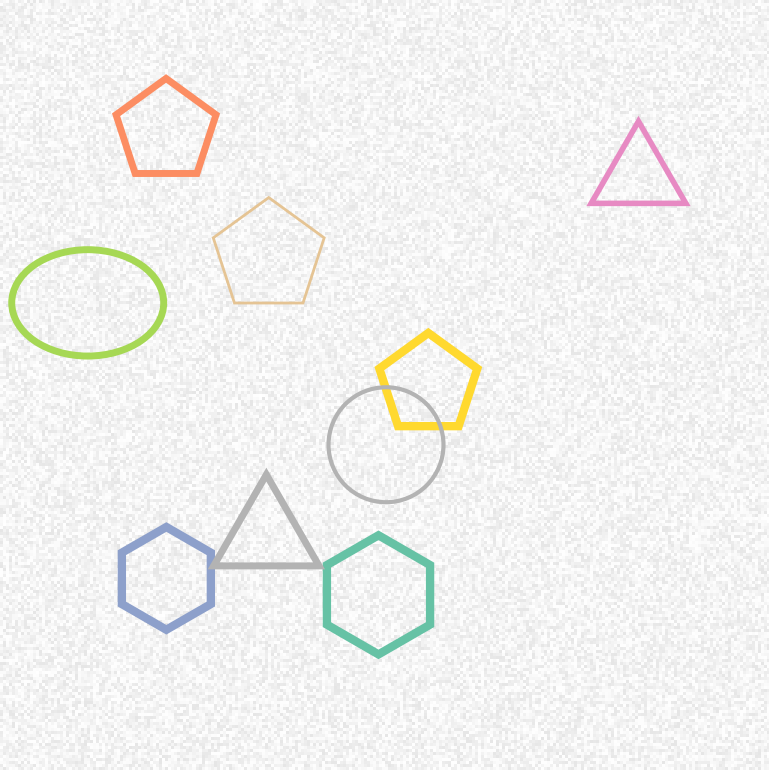[{"shape": "hexagon", "thickness": 3, "radius": 0.39, "center": [0.492, 0.227]}, {"shape": "pentagon", "thickness": 2.5, "radius": 0.34, "center": [0.216, 0.83]}, {"shape": "hexagon", "thickness": 3, "radius": 0.33, "center": [0.216, 0.249]}, {"shape": "triangle", "thickness": 2, "radius": 0.35, "center": [0.829, 0.771]}, {"shape": "oval", "thickness": 2.5, "radius": 0.49, "center": [0.114, 0.607]}, {"shape": "pentagon", "thickness": 3, "radius": 0.33, "center": [0.556, 0.501]}, {"shape": "pentagon", "thickness": 1, "radius": 0.38, "center": [0.349, 0.668]}, {"shape": "triangle", "thickness": 2.5, "radius": 0.4, "center": [0.346, 0.305]}, {"shape": "circle", "thickness": 1.5, "radius": 0.37, "center": [0.501, 0.422]}]